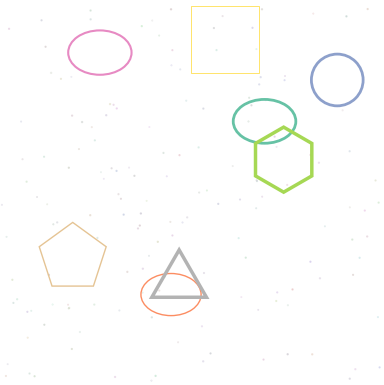[{"shape": "oval", "thickness": 2, "radius": 0.41, "center": [0.687, 0.685]}, {"shape": "oval", "thickness": 1, "radius": 0.39, "center": [0.444, 0.235]}, {"shape": "circle", "thickness": 2, "radius": 0.34, "center": [0.876, 0.792]}, {"shape": "oval", "thickness": 1.5, "radius": 0.41, "center": [0.259, 0.863]}, {"shape": "hexagon", "thickness": 2.5, "radius": 0.42, "center": [0.737, 0.585]}, {"shape": "square", "thickness": 0.5, "radius": 0.44, "center": [0.584, 0.897]}, {"shape": "pentagon", "thickness": 1, "radius": 0.46, "center": [0.189, 0.331]}, {"shape": "triangle", "thickness": 2.5, "radius": 0.41, "center": [0.465, 0.269]}]